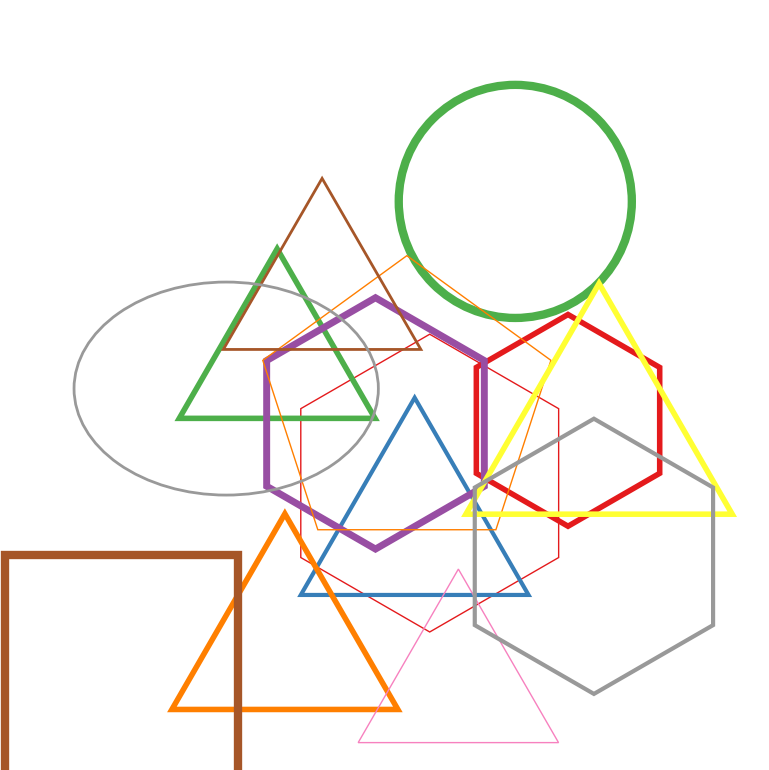[{"shape": "hexagon", "thickness": 2, "radius": 0.69, "center": [0.738, 0.454]}, {"shape": "hexagon", "thickness": 0.5, "radius": 0.97, "center": [0.558, 0.373]}, {"shape": "triangle", "thickness": 1.5, "radius": 0.85, "center": [0.539, 0.313]}, {"shape": "circle", "thickness": 3, "radius": 0.76, "center": [0.669, 0.738]}, {"shape": "triangle", "thickness": 2, "radius": 0.73, "center": [0.36, 0.53]}, {"shape": "hexagon", "thickness": 2.5, "radius": 0.82, "center": [0.488, 0.45]}, {"shape": "pentagon", "thickness": 0.5, "radius": 0.98, "center": [0.528, 0.471]}, {"shape": "triangle", "thickness": 2, "radius": 0.85, "center": [0.37, 0.163]}, {"shape": "triangle", "thickness": 2, "radius": 1.0, "center": [0.778, 0.432]}, {"shape": "square", "thickness": 3, "radius": 0.76, "center": [0.158, 0.128]}, {"shape": "triangle", "thickness": 1, "radius": 0.74, "center": [0.418, 0.62]}, {"shape": "triangle", "thickness": 0.5, "radius": 0.75, "center": [0.595, 0.111]}, {"shape": "oval", "thickness": 1, "radius": 0.99, "center": [0.294, 0.495]}, {"shape": "hexagon", "thickness": 1.5, "radius": 0.89, "center": [0.771, 0.278]}]